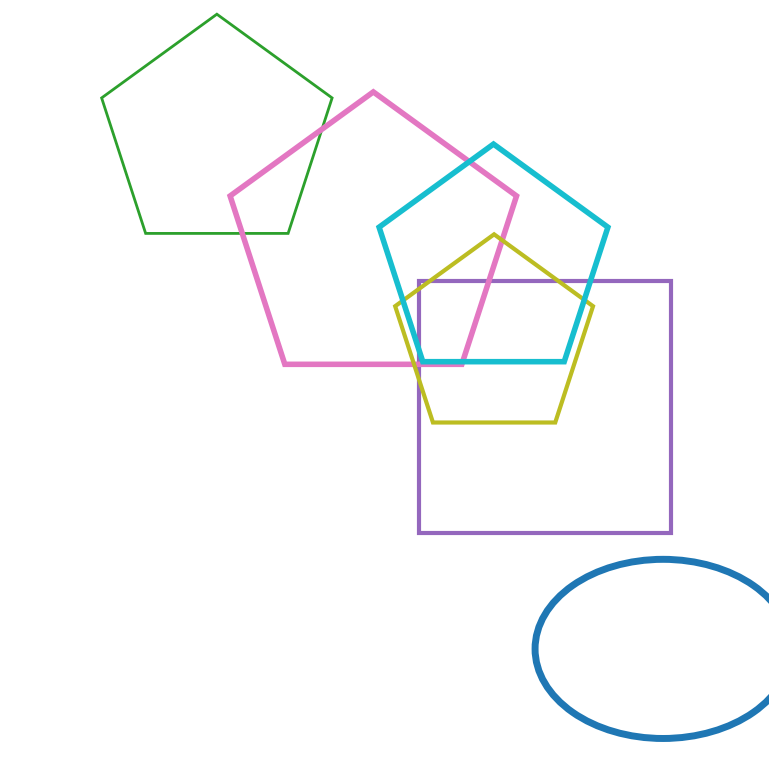[{"shape": "oval", "thickness": 2.5, "radius": 0.83, "center": [0.861, 0.157]}, {"shape": "pentagon", "thickness": 1, "radius": 0.79, "center": [0.282, 0.824]}, {"shape": "square", "thickness": 1.5, "radius": 0.82, "center": [0.708, 0.471]}, {"shape": "pentagon", "thickness": 2, "radius": 0.98, "center": [0.485, 0.685]}, {"shape": "pentagon", "thickness": 1.5, "radius": 0.68, "center": [0.642, 0.561]}, {"shape": "pentagon", "thickness": 2, "radius": 0.78, "center": [0.641, 0.657]}]